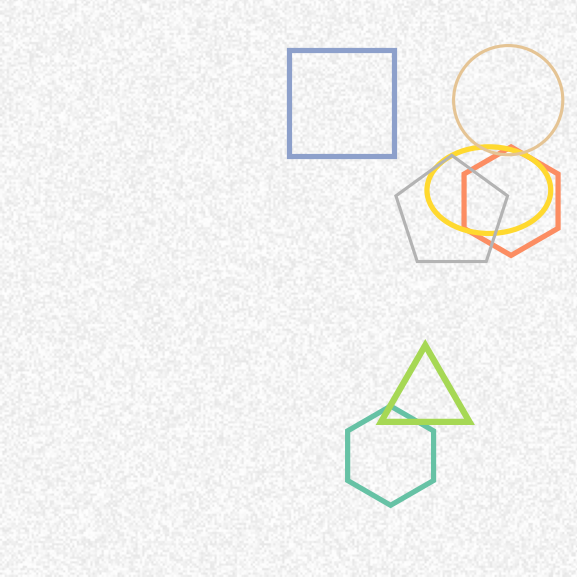[{"shape": "hexagon", "thickness": 2.5, "radius": 0.43, "center": [0.676, 0.21]}, {"shape": "hexagon", "thickness": 2.5, "radius": 0.47, "center": [0.885, 0.651]}, {"shape": "square", "thickness": 2.5, "radius": 0.46, "center": [0.591, 0.821]}, {"shape": "triangle", "thickness": 3, "radius": 0.44, "center": [0.736, 0.313]}, {"shape": "oval", "thickness": 2.5, "radius": 0.54, "center": [0.847, 0.67]}, {"shape": "circle", "thickness": 1.5, "radius": 0.47, "center": [0.88, 0.826]}, {"shape": "pentagon", "thickness": 1.5, "radius": 0.51, "center": [0.782, 0.629]}]